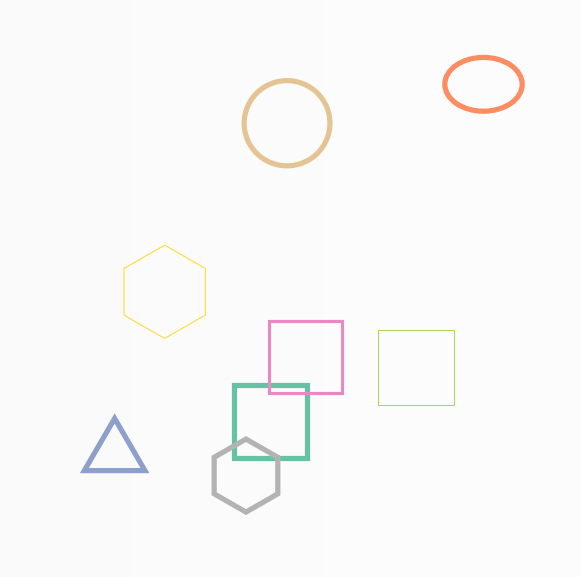[{"shape": "square", "thickness": 2.5, "radius": 0.31, "center": [0.466, 0.269]}, {"shape": "oval", "thickness": 2.5, "radius": 0.33, "center": [0.832, 0.853]}, {"shape": "triangle", "thickness": 2.5, "radius": 0.3, "center": [0.197, 0.214]}, {"shape": "square", "thickness": 1.5, "radius": 0.31, "center": [0.526, 0.381]}, {"shape": "square", "thickness": 0.5, "radius": 0.32, "center": [0.716, 0.363]}, {"shape": "hexagon", "thickness": 0.5, "radius": 0.4, "center": [0.283, 0.494]}, {"shape": "circle", "thickness": 2.5, "radius": 0.37, "center": [0.494, 0.786]}, {"shape": "hexagon", "thickness": 2.5, "radius": 0.32, "center": [0.423, 0.176]}]